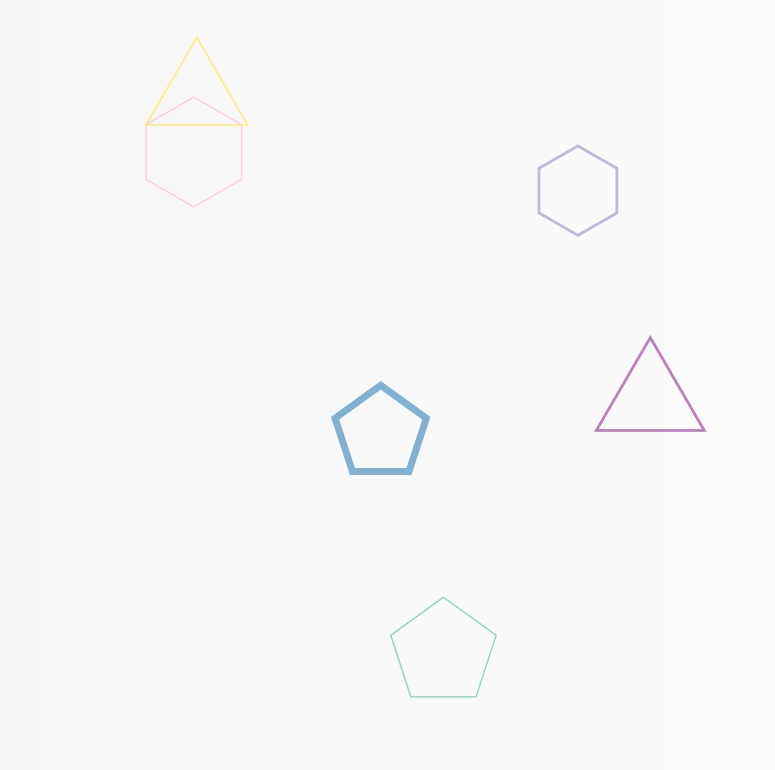[{"shape": "pentagon", "thickness": 0.5, "radius": 0.36, "center": [0.572, 0.153]}, {"shape": "hexagon", "thickness": 1, "radius": 0.29, "center": [0.746, 0.752]}, {"shape": "pentagon", "thickness": 2.5, "radius": 0.31, "center": [0.491, 0.438]}, {"shape": "hexagon", "thickness": 0.5, "radius": 0.36, "center": [0.25, 0.803]}, {"shape": "triangle", "thickness": 1, "radius": 0.4, "center": [0.839, 0.481]}, {"shape": "triangle", "thickness": 0.5, "radius": 0.38, "center": [0.254, 0.876]}]